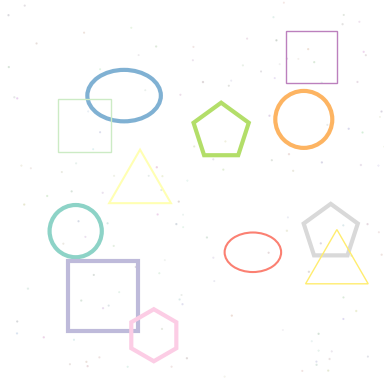[{"shape": "circle", "thickness": 3, "radius": 0.34, "center": [0.197, 0.4]}, {"shape": "triangle", "thickness": 1.5, "radius": 0.46, "center": [0.364, 0.519]}, {"shape": "square", "thickness": 3, "radius": 0.45, "center": [0.268, 0.231]}, {"shape": "oval", "thickness": 1.5, "radius": 0.37, "center": [0.657, 0.345]}, {"shape": "oval", "thickness": 3, "radius": 0.48, "center": [0.322, 0.752]}, {"shape": "circle", "thickness": 3, "radius": 0.37, "center": [0.789, 0.69]}, {"shape": "pentagon", "thickness": 3, "radius": 0.38, "center": [0.574, 0.658]}, {"shape": "hexagon", "thickness": 3, "radius": 0.34, "center": [0.399, 0.129]}, {"shape": "pentagon", "thickness": 3, "radius": 0.37, "center": [0.859, 0.397]}, {"shape": "square", "thickness": 1, "radius": 0.34, "center": [0.809, 0.852]}, {"shape": "square", "thickness": 1, "radius": 0.35, "center": [0.22, 0.674]}, {"shape": "triangle", "thickness": 1, "radius": 0.47, "center": [0.875, 0.31]}]